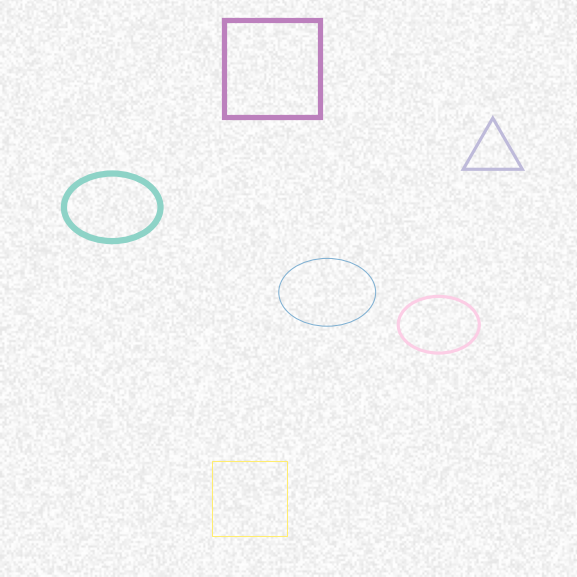[{"shape": "oval", "thickness": 3, "radius": 0.42, "center": [0.194, 0.64]}, {"shape": "triangle", "thickness": 1.5, "radius": 0.3, "center": [0.853, 0.736]}, {"shape": "oval", "thickness": 0.5, "radius": 0.42, "center": [0.567, 0.493]}, {"shape": "oval", "thickness": 1.5, "radius": 0.35, "center": [0.76, 0.437]}, {"shape": "square", "thickness": 2.5, "radius": 0.42, "center": [0.471, 0.88]}, {"shape": "square", "thickness": 0.5, "radius": 0.33, "center": [0.432, 0.136]}]